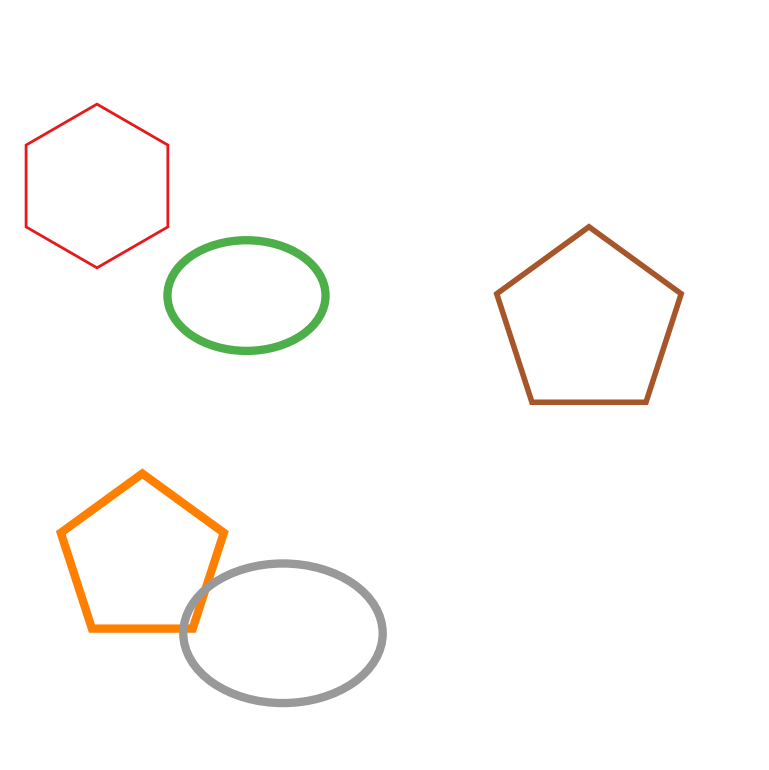[{"shape": "hexagon", "thickness": 1, "radius": 0.53, "center": [0.126, 0.758]}, {"shape": "oval", "thickness": 3, "radius": 0.51, "center": [0.32, 0.616]}, {"shape": "pentagon", "thickness": 3, "radius": 0.56, "center": [0.185, 0.274]}, {"shape": "pentagon", "thickness": 2, "radius": 0.63, "center": [0.765, 0.579]}, {"shape": "oval", "thickness": 3, "radius": 0.65, "center": [0.368, 0.178]}]